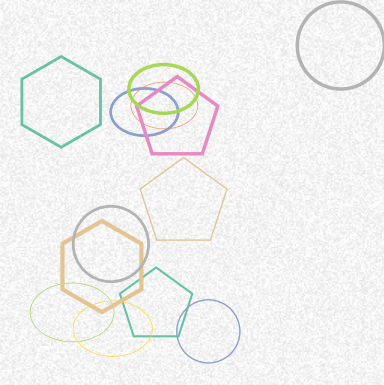[{"shape": "hexagon", "thickness": 2, "radius": 0.59, "center": [0.159, 0.735]}, {"shape": "pentagon", "thickness": 1.5, "radius": 0.49, "center": [0.405, 0.207]}, {"shape": "oval", "thickness": 0.5, "radius": 0.43, "center": [0.427, 0.726]}, {"shape": "circle", "thickness": 1, "radius": 0.41, "center": [0.541, 0.139]}, {"shape": "oval", "thickness": 2, "radius": 0.44, "center": [0.375, 0.709]}, {"shape": "pentagon", "thickness": 2.5, "radius": 0.55, "center": [0.46, 0.69]}, {"shape": "oval", "thickness": 2.5, "radius": 0.45, "center": [0.425, 0.769]}, {"shape": "oval", "thickness": 0.5, "radius": 0.54, "center": [0.187, 0.189]}, {"shape": "oval", "thickness": 0.5, "radius": 0.51, "center": [0.293, 0.146]}, {"shape": "pentagon", "thickness": 1, "radius": 0.59, "center": [0.477, 0.472]}, {"shape": "hexagon", "thickness": 3, "radius": 0.59, "center": [0.265, 0.308]}, {"shape": "circle", "thickness": 2.5, "radius": 0.57, "center": [0.885, 0.882]}, {"shape": "circle", "thickness": 2, "radius": 0.49, "center": [0.288, 0.366]}]